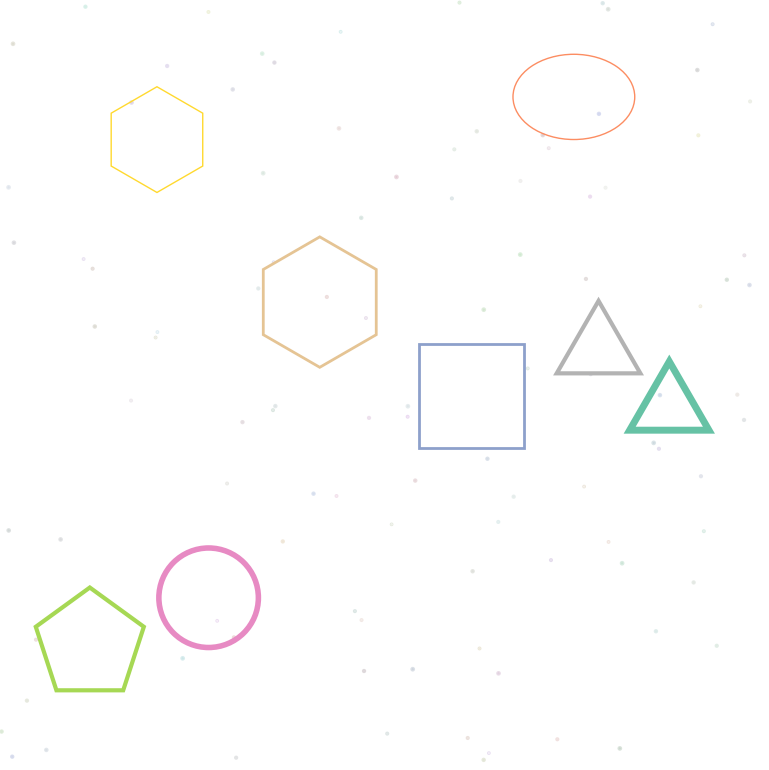[{"shape": "triangle", "thickness": 2.5, "radius": 0.3, "center": [0.869, 0.471]}, {"shape": "oval", "thickness": 0.5, "radius": 0.4, "center": [0.745, 0.874]}, {"shape": "square", "thickness": 1, "radius": 0.34, "center": [0.612, 0.486]}, {"shape": "circle", "thickness": 2, "radius": 0.32, "center": [0.271, 0.224]}, {"shape": "pentagon", "thickness": 1.5, "radius": 0.37, "center": [0.117, 0.163]}, {"shape": "hexagon", "thickness": 0.5, "radius": 0.34, "center": [0.204, 0.819]}, {"shape": "hexagon", "thickness": 1, "radius": 0.42, "center": [0.415, 0.608]}, {"shape": "triangle", "thickness": 1.5, "radius": 0.31, "center": [0.777, 0.547]}]